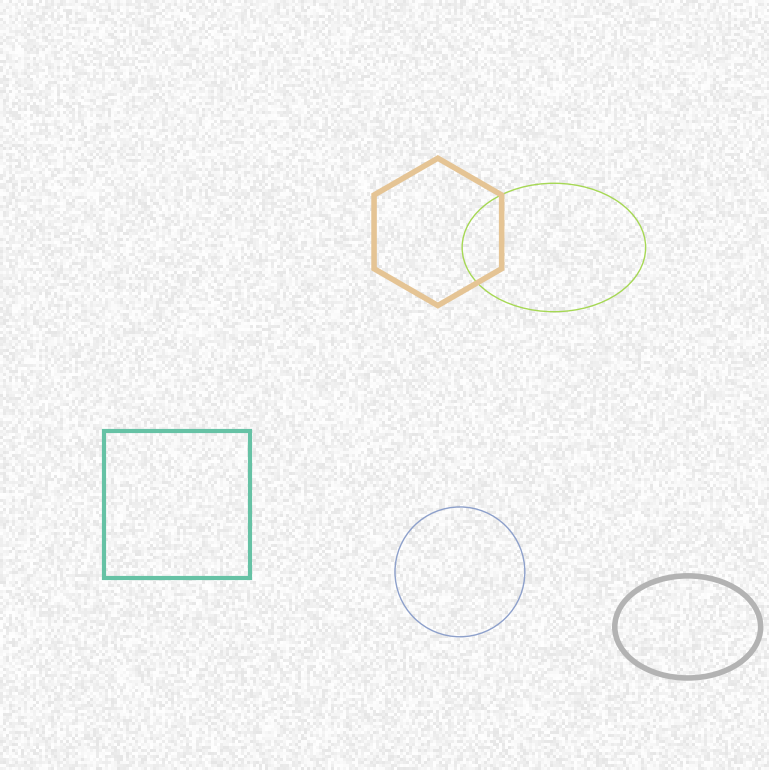[{"shape": "square", "thickness": 1.5, "radius": 0.48, "center": [0.23, 0.345]}, {"shape": "circle", "thickness": 0.5, "radius": 0.42, "center": [0.597, 0.257]}, {"shape": "oval", "thickness": 0.5, "radius": 0.6, "center": [0.719, 0.679]}, {"shape": "hexagon", "thickness": 2, "radius": 0.48, "center": [0.569, 0.699]}, {"shape": "oval", "thickness": 2, "radius": 0.47, "center": [0.893, 0.186]}]